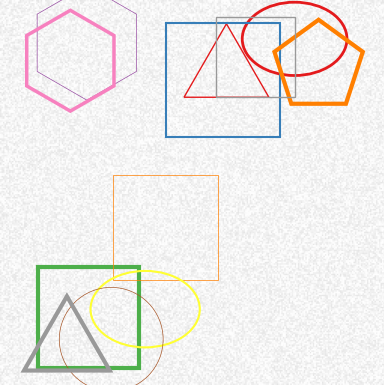[{"shape": "triangle", "thickness": 1, "radius": 0.64, "center": [0.588, 0.811]}, {"shape": "oval", "thickness": 2, "radius": 0.68, "center": [0.765, 0.899]}, {"shape": "square", "thickness": 1.5, "radius": 0.74, "center": [0.579, 0.792]}, {"shape": "square", "thickness": 3, "radius": 0.66, "center": [0.23, 0.176]}, {"shape": "hexagon", "thickness": 0.5, "radius": 0.74, "center": [0.225, 0.889]}, {"shape": "square", "thickness": 0.5, "radius": 0.68, "center": [0.429, 0.409]}, {"shape": "pentagon", "thickness": 3, "radius": 0.6, "center": [0.828, 0.828]}, {"shape": "oval", "thickness": 1.5, "radius": 0.71, "center": [0.377, 0.197]}, {"shape": "circle", "thickness": 0.5, "radius": 0.67, "center": [0.289, 0.119]}, {"shape": "hexagon", "thickness": 2.5, "radius": 0.65, "center": [0.183, 0.842]}, {"shape": "triangle", "thickness": 3, "radius": 0.64, "center": [0.174, 0.102]}, {"shape": "square", "thickness": 1, "radius": 0.51, "center": [0.663, 0.852]}]